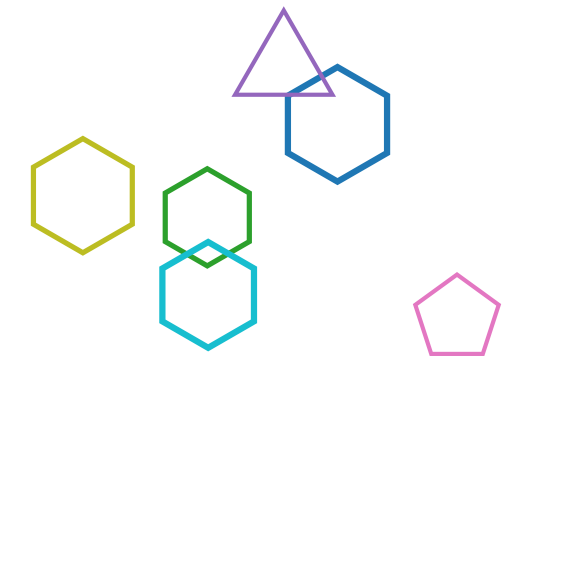[{"shape": "hexagon", "thickness": 3, "radius": 0.5, "center": [0.584, 0.784]}, {"shape": "hexagon", "thickness": 2.5, "radius": 0.42, "center": [0.359, 0.623]}, {"shape": "triangle", "thickness": 2, "radius": 0.49, "center": [0.491, 0.884]}, {"shape": "pentagon", "thickness": 2, "radius": 0.38, "center": [0.791, 0.448]}, {"shape": "hexagon", "thickness": 2.5, "radius": 0.49, "center": [0.143, 0.66]}, {"shape": "hexagon", "thickness": 3, "radius": 0.46, "center": [0.36, 0.488]}]